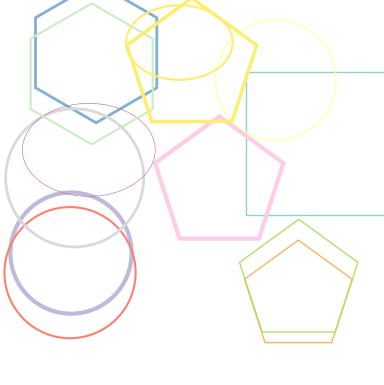[{"shape": "square", "thickness": 1, "radius": 0.93, "center": [0.825, 0.627]}, {"shape": "circle", "thickness": 1, "radius": 0.78, "center": [0.716, 0.792]}, {"shape": "circle", "thickness": 3, "radius": 0.79, "center": [0.184, 0.343]}, {"shape": "circle", "thickness": 1.5, "radius": 0.85, "center": [0.182, 0.292]}, {"shape": "hexagon", "thickness": 2, "radius": 0.91, "center": [0.25, 0.863]}, {"shape": "pentagon", "thickness": 1, "radius": 0.74, "center": [0.775, 0.229]}, {"shape": "pentagon", "thickness": 1, "radius": 0.81, "center": [0.776, 0.269]}, {"shape": "pentagon", "thickness": 3, "radius": 0.88, "center": [0.569, 0.522]}, {"shape": "circle", "thickness": 2, "radius": 0.9, "center": [0.194, 0.538]}, {"shape": "oval", "thickness": 0.5, "radius": 0.86, "center": [0.231, 0.611]}, {"shape": "hexagon", "thickness": 1.5, "radius": 0.92, "center": [0.238, 0.808]}, {"shape": "pentagon", "thickness": 2.5, "radius": 0.89, "center": [0.498, 0.828]}, {"shape": "oval", "thickness": 1.5, "radius": 0.69, "center": [0.466, 0.889]}]